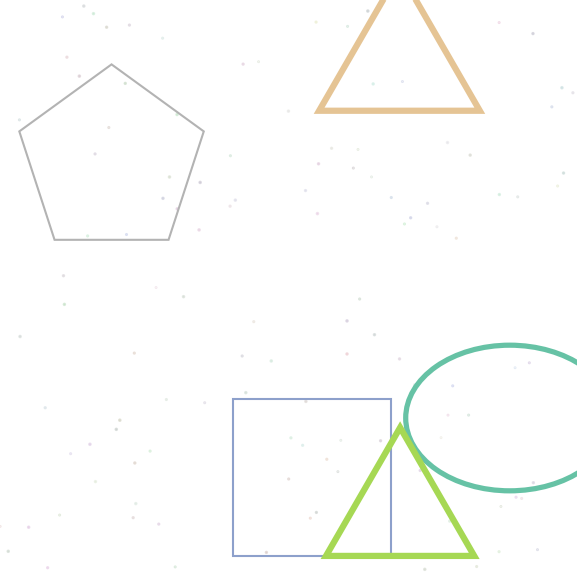[{"shape": "oval", "thickness": 2.5, "radius": 0.9, "center": [0.883, 0.275]}, {"shape": "square", "thickness": 1, "radius": 0.68, "center": [0.541, 0.172]}, {"shape": "triangle", "thickness": 3, "radius": 0.74, "center": [0.693, 0.111]}, {"shape": "triangle", "thickness": 3, "radius": 0.8, "center": [0.692, 0.888]}, {"shape": "pentagon", "thickness": 1, "radius": 0.84, "center": [0.193, 0.72]}]